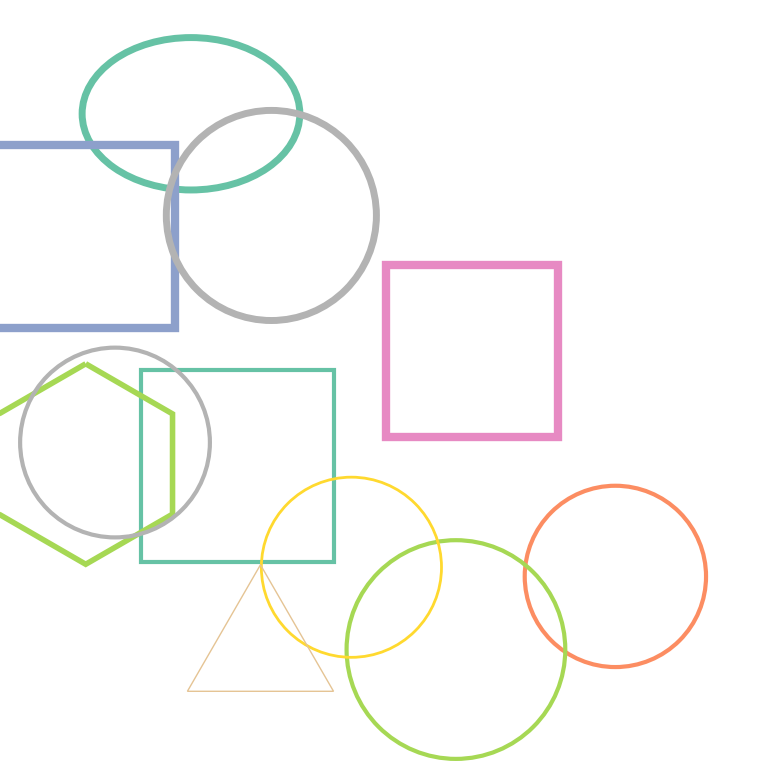[{"shape": "oval", "thickness": 2.5, "radius": 0.71, "center": [0.248, 0.852]}, {"shape": "square", "thickness": 1.5, "radius": 0.62, "center": [0.309, 0.395]}, {"shape": "circle", "thickness": 1.5, "radius": 0.59, "center": [0.799, 0.251]}, {"shape": "square", "thickness": 3, "radius": 0.6, "center": [0.108, 0.693]}, {"shape": "square", "thickness": 3, "radius": 0.56, "center": [0.613, 0.544]}, {"shape": "circle", "thickness": 1.5, "radius": 0.71, "center": [0.592, 0.156]}, {"shape": "hexagon", "thickness": 2, "radius": 0.65, "center": [0.111, 0.397]}, {"shape": "circle", "thickness": 1, "radius": 0.58, "center": [0.456, 0.263]}, {"shape": "triangle", "thickness": 0.5, "radius": 0.55, "center": [0.338, 0.157]}, {"shape": "circle", "thickness": 2.5, "radius": 0.68, "center": [0.352, 0.72]}, {"shape": "circle", "thickness": 1.5, "radius": 0.62, "center": [0.149, 0.425]}]